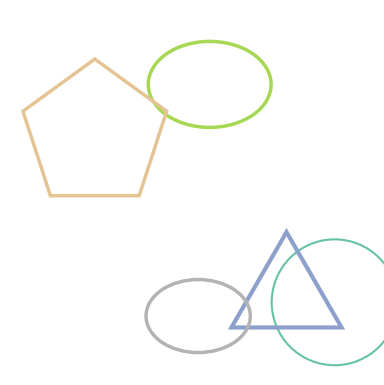[{"shape": "circle", "thickness": 1.5, "radius": 0.82, "center": [0.869, 0.215]}, {"shape": "triangle", "thickness": 3, "radius": 0.83, "center": [0.744, 0.232]}, {"shape": "oval", "thickness": 2.5, "radius": 0.8, "center": [0.545, 0.781]}, {"shape": "pentagon", "thickness": 2.5, "radius": 0.98, "center": [0.246, 0.65]}, {"shape": "oval", "thickness": 2.5, "radius": 0.68, "center": [0.515, 0.179]}]